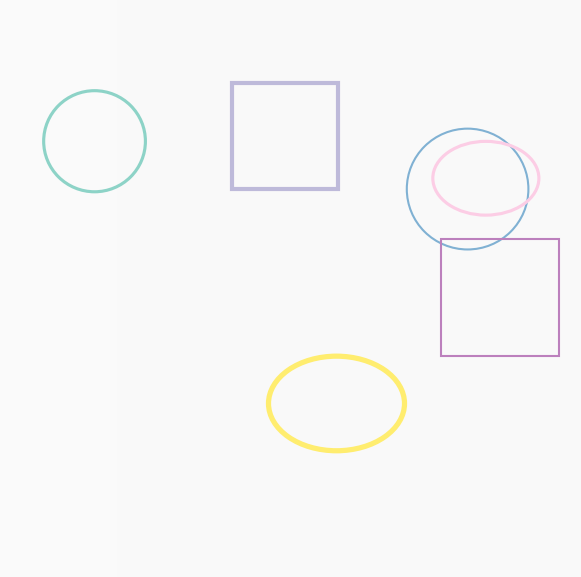[{"shape": "circle", "thickness": 1.5, "radius": 0.44, "center": [0.163, 0.755]}, {"shape": "square", "thickness": 2, "radius": 0.46, "center": [0.49, 0.764]}, {"shape": "circle", "thickness": 1, "radius": 0.52, "center": [0.804, 0.672]}, {"shape": "oval", "thickness": 1.5, "radius": 0.46, "center": [0.836, 0.69]}, {"shape": "square", "thickness": 1, "radius": 0.51, "center": [0.859, 0.483]}, {"shape": "oval", "thickness": 2.5, "radius": 0.59, "center": [0.579, 0.301]}]